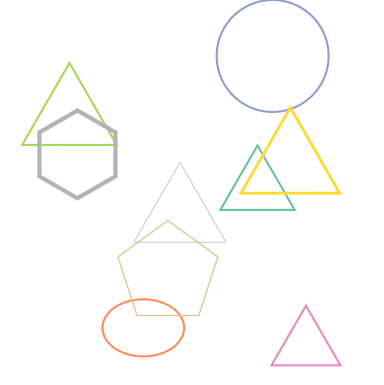[{"shape": "triangle", "thickness": 1.5, "radius": 0.56, "center": [0.669, 0.511]}, {"shape": "oval", "thickness": 1.5, "radius": 0.53, "center": [0.372, 0.148]}, {"shape": "circle", "thickness": 1.5, "radius": 0.73, "center": [0.708, 0.855]}, {"shape": "triangle", "thickness": 1.5, "radius": 0.52, "center": [0.795, 0.103]}, {"shape": "triangle", "thickness": 1.5, "radius": 0.71, "center": [0.18, 0.695]}, {"shape": "triangle", "thickness": 2, "radius": 0.74, "center": [0.754, 0.572]}, {"shape": "pentagon", "thickness": 1, "radius": 0.68, "center": [0.436, 0.291]}, {"shape": "hexagon", "thickness": 3, "radius": 0.57, "center": [0.201, 0.599]}, {"shape": "triangle", "thickness": 0.5, "radius": 0.69, "center": [0.467, 0.44]}]